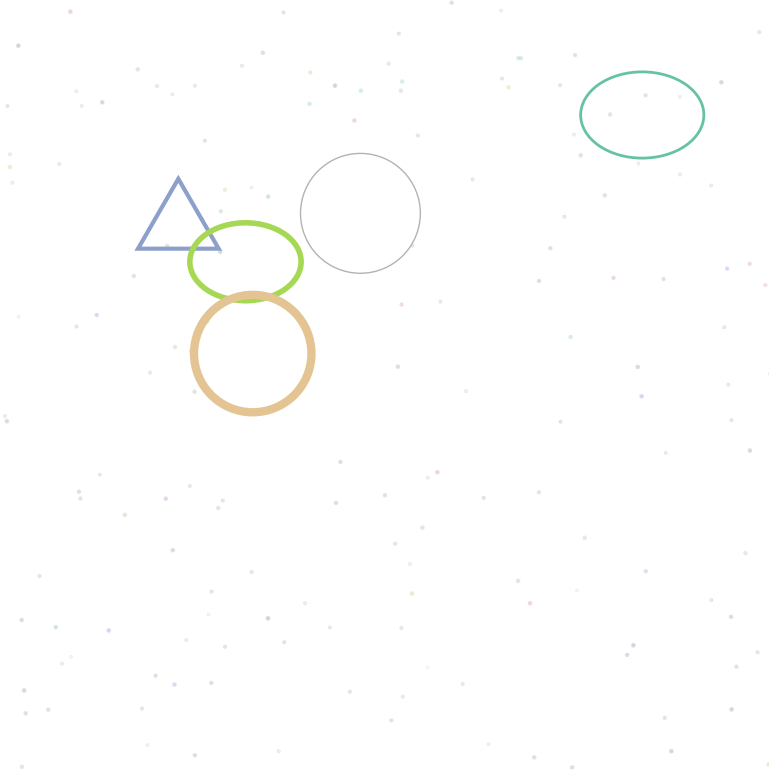[{"shape": "oval", "thickness": 1, "radius": 0.4, "center": [0.834, 0.851]}, {"shape": "triangle", "thickness": 1.5, "radius": 0.3, "center": [0.232, 0.707]}, {"shape": "oval", "thickness": 2, "radius": 0.36, "center": [0.319, 0.66]}, {"shape": "circle", "thickness": 3, "radius": 0.38, "center": [0.328, 0.541]}, {"shape": "circle", "thickness": 0.5, "radius": 0.39, "center": [0.468, 0.723]}]